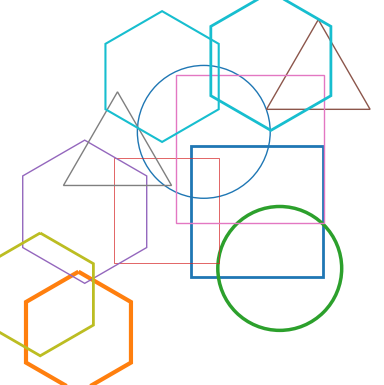[{"shape": "square", "thickness": 2, "radius": 0.85, "center": [0.668, 0.451]}, {"shape": "circle", "thickness": 1, "radius": 0.86, "center": [0.529, 0.658]}, {"shape": "hexagon", "thickness": 3, "radius": 0.79, "center": [0.204, 0.137]}, {"shape": "circle", "thickness": 2.5, "radius": 0.8, "center": [0.727, 0.303]}, {"shape": "square", "thickness": 0.5, "radius": 0.68, "center": [0.432, 0.454]}, {"shape": "hexagon", "thickness": 1, "radius": 0.93, "center": [0.22, 0.45]}, {"shape": "triangle", "thickness": 1, "radius": 0.78, "center": [0.827, 0.794]}, {"shape": "square", "thickness": 1, "radius": 0.96, "center": [0.649, 0.613]}, {"shape": "triangle", "thickness": 1, "radius": 0.81, "center": [0.305, 0.599]}, {"shape": "hexagon", "thickness": 2, "radius": 0.8, "center": [0.104, 0.235]}, {"shape": "hexagon", "thickness": 1.5, "radius": 0.85, "center": [0.421, 0.801]}, {"shape": "hexagon", "thickness": 2, "radius": 0.9, "center": [0.704, 0.841]}]